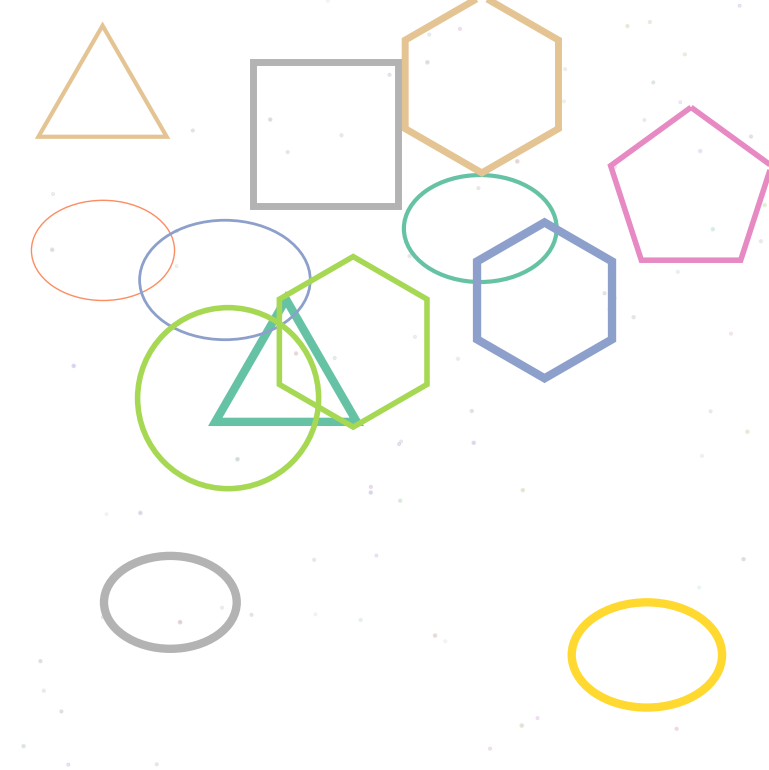[{"shape": "oval", "thickness": 1.5, "radius": 0.5, "center": [0.624, 0.703]}, {"shape": "triangle", "thickness": 3, "radius": 0.53, "center": [0.371, 0.505]}, {"shape": "oval", "thickness": 0.5, "radius": 0.46, "center": [0.134, 0.675]}, {"shape": "hexagon", "thickness": 3, "radius": 0.51, "center": [0.707, 0.61]}, {"shape": "oval", "thickness": 1, "radius": 0.55, "center": [0.292, 0.636]}, {"shape": "pentagon", "thickness": 2, "radius": 0.55, "center": [0.897, 0.751]}, {"shape": "hexagon", "thickness": 2, "radius": 0.55, "center": [0.459, 0.556]}, {"shape": "circle", "thickness": 2, "radius": 0.59, "center": [0.296, 0.483]}, {"shape": "oval", "thickness": 3, "radius": 0.49, "center": [0.84, 0.149]}, {"shape": "hexagon", "thickness": 2.5, "radius": 0.57, "center": [0.626, 0.89]}, {"shape": "triangle", "thickness": 1.5, "radius": 0.48, "center": [0.133, 0.871]}, {"shape": "square", "thickness": 2.5, "radius": 0.47, "center": [0.423, 0.826]}, {"shape": "oval", "thickness": 3, "radius": 0.43, "center": [0.221, 0.218]}]